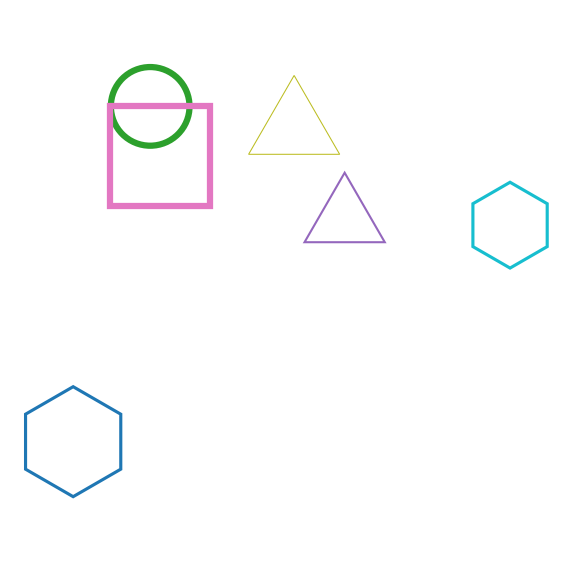[{"shape": "hexagon", "thickness": 1.5, "radius": 0.48, "center": [0.127, 0.234]}, {"shape": "circle", "thickness": 3, "radius": 0.34, "center": [0.26, 0.815]}, {"shape": "triangle", "thickness": 1, "radius": 0.4, "center": [0.597, 0.62]}, {"shape": "square", "thickness": 3, "radius": 0.43, "center": [0.277, 0.73]}, {"shape": "triangle", "thickness": 0.5, "radius": 0.46, "center": [0.509, 0.777]}, {"shape": "hexagon", "thickness": 1.5, "radius": 0.37, "center": [0.883, 0.609]}]